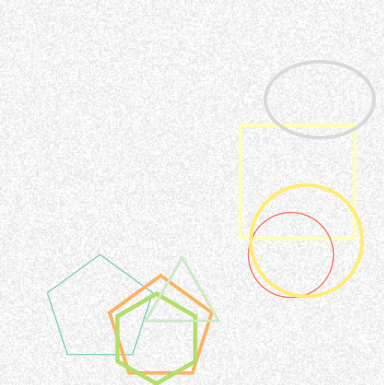[{"shape": "pentagon", "thickness": 1, "radius": 0.72, "center": [0.26, 0.195]}, {"shape": "square", "thickness": 2.5, "radius": 0.74, "center": [0.772, 0.529]}, {"shape": "circle", "thickness": 1, "radius": 0.55, "center": [0.756, 0.338]}, {"shape": "pentagon", "thickness": 2.5, "radius": 0.7, "center": [0.418, 0.144]}, {"shape": "hexagon", "thickness": 3, "radius": 0.58, "center": [0.406, 0.12]}, {"shape": "oval", "thickness": 2.5, "radius": 0.71, "center": [0.831, 0.741]}, {"shape": "triangle", "thickness": 2, "radius": 0.55, "center": [0.473, 0.221]}, {"shape": "circle", "thickness": 2.5, "radius": 0.72, "center": [0.796, 0.375]}]